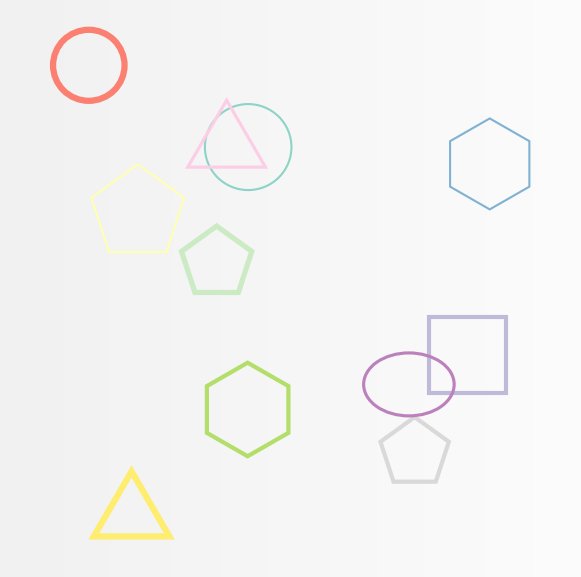[{"shape": "circle", "thickness": 1, "radius": 0.37, "center": [0.427, 0.744]}, {"shape": "pentagon", "thickness": 1, "radius": 0.42, "center": [0.237, 0.631]}, {"shape": "square", "thickness": 2, "radius": 0.33, "center": [0.804, 0.384]}, {"shape": "circle", "thickness": 3, "radius": 0.31, "center": [0.153, 0.886]}, {"shape": "hexagon", "thickness": 1, "radius": 0.39, "center": [0.843, 0.715]}, {"shape": "hexagon", "thickness": 2, "radius": 0.4, "center": [0.426, 0.29]}, {"shape": "triangle", "thickness": 1.5, "radius": 0.39, "center": [0.39, 0.748]}, {"shape": "pentagon", "thickness": 2, "radius": 0.31, "center": [0.713, 0.215]}, {"shape": "oval", "thickness": 1.5, "radius": 0.39, "center": [0.703, 0.334]}, {"shape": "pentagon", "thickness": 2.5, "radius": 0.32, "center": [0.373, 0.544]}, {"shape": "triangle", "thickness": 3, "radius": 0.37, "center": [0.226, 0.108]}]